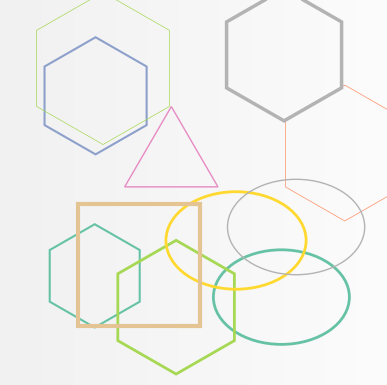[{"shape": "hexagon", "thickness": 1.5, "radius": 0.67, "center": [0.244, 0.283]}, {"shape": "oval", "thickness": 2, "radius": 0.88, "center": [0.726, 0.228]}, {"shape": "hexagon", "thickness": 0.5, "radius": 0.88, "center": [0.89, 0.603]}, {"shape": "hexagon", "thickness": 1.5, "radius": 0.76, "center": [0.247, 0.751]}, {"shape": "triangle", "thickness": 1, "radius": 0.7, "center": [0.442, 0.584]}, {"shape": "hexagon", "thickness": 2, "radius": 0.87, "center": [0.454, 0.202]}, {"shape": "hexagon", "thickness": 0.5, "radius": 0.99, "center": [0.266, 0.822]}, {"shape": "oval", "thickness": 2, "radius": 0.9, "center": [0.609, 0.375]}, {"shape": "square", "thickness": 3, "radius": 0.79, "center": [0.359, 0.312]}, {"shape": "hexagon", "thickness": 2.5, "radius": 0.86, "center": [0.733, 0.857]}, {"shape": "oval", "thickness": 1, "radius": 0.89, "center": [0.764, 0.41]}]